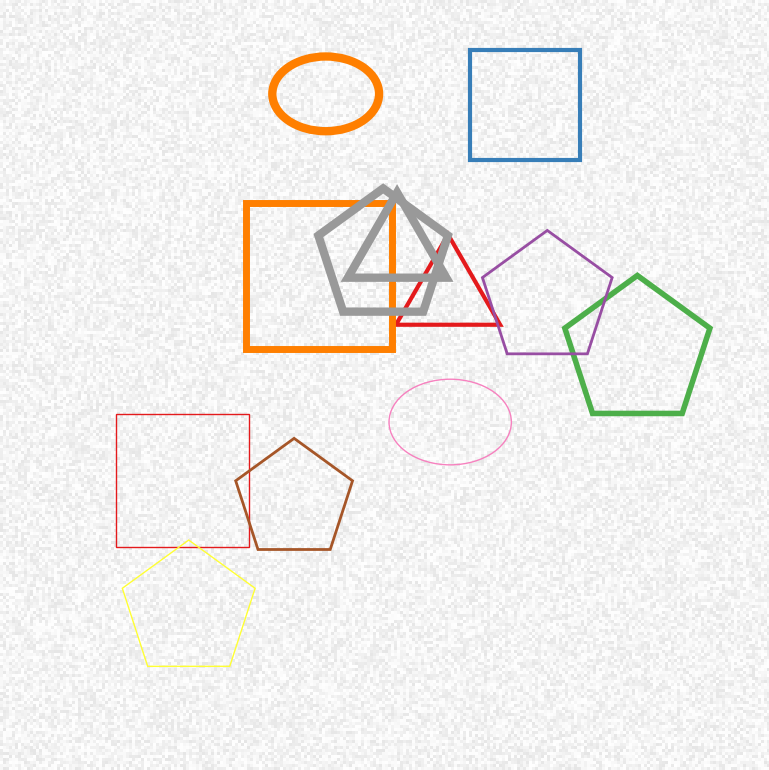[{"shape": "square", "thickness": 0.5, "radius": 0.43, "center": [0.237, 0.376]}, {"shape": "triangle", "thickness": 1.5, "radius": 0.39, "center": [0.582, 0.617]}, {"shape": "square", "thickness": 1.5, "radius": 0.36, "center": [0.682, 0.864]}, {"shape": "pentagon", "thickness": 2, "radius": 0.5, "center": [0.828, 0.543]}, {"shape": "pentagon", "thickness": 1, "radius": 0.44, "center": [0.711, 0.612]}, {"shape": "square", "thickness": 2.5, "radius": 0.47, "center": [0.414, 0.641]}, {"shape": "oval", "thickness": 3, "radius": 0.35, "center": [0.423, 0.878]}, {"shape": "pentagon", "thickness": 0.5, "radius": 0.45, "center": [0.245, 0.208]}, {"shape": "pentagon", "thickness": 1, "radius": 0.4, "center": [0.382, 0.351]}, {"shape": "oval", "thickness": 0.5, "radius": 0.4, "center": [0.585, 0.452]}, {"shape": "pentagon", "thickness": 3, "radius": 0.44, "center": [0.498, 0.667]}, {"shape": "triangle", "thickness": 3, "radius": 0.37, "center": [0.516, 0.676]}]